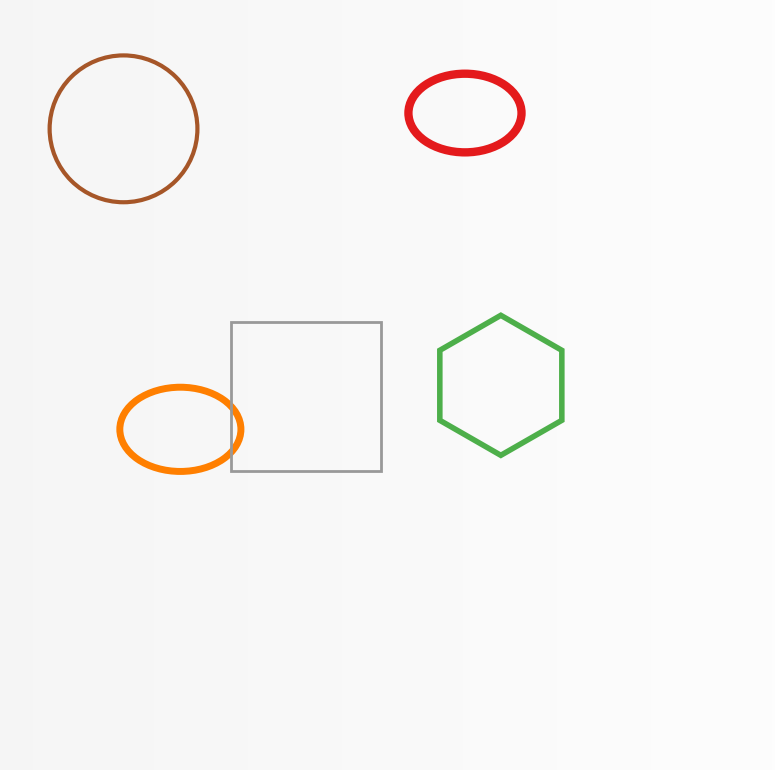[{"shape": "oval", "thickness": 3, "radius": 0.36, "center": [0.6, 0.853]}, {"shape": "hexagon", "thickness": 2, "radius": 0.45, "center": [0.646, 0.5]}, {"shape": "oval", "thickness": 2.5, "radius": 0.39, "center": [0.233, 0.442]}, {"shape": "circle", "thickness": 1.5, "radius": 0.48, "center": [0.159, 0.833]}, {"shape": "square", "thickness": 1, "radius": 0.48, "center": [0.394, 0.485]}]